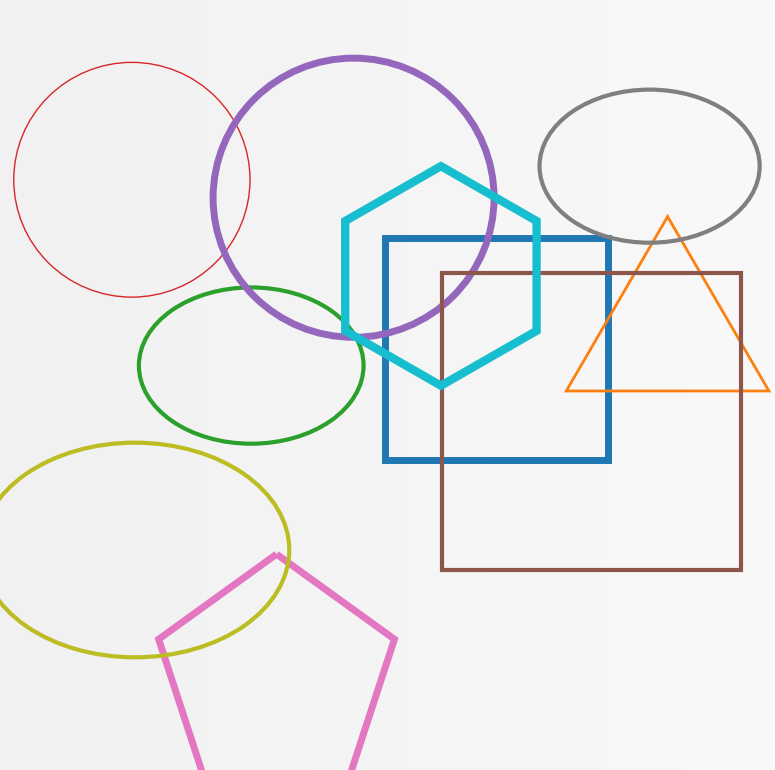[{"shape": "square", "thickness": 2.5, "radius": 0.72, "center": [0.641, 0.547]}, {"shape": "triangle", "thickness": 1, "radius": 0.75, "center": [0.861, 0.568]}, {"shape": "oval", "thickness": 1.5, "radius": 0.72, "center": [0.324, 0.525]}, {"shape": "circle", "thickness": 0.5, "radius": 0.76, "center": [0.17, 0.767]}, {"shape": "circle", "thickness": 2.5, "radius": 0.91, "center": [0.456, 0.743]}, {"shape": "square", "thickness": 1.5, "radius": 0.96, "center": [0.763, 0.453]}, {"shape": "pentagon", "thickness": 2.5, "radius": 0.8, "center": [0.357, 0.12]}, {"shape": "oval", "thickness": 1.5, "radius": 0.71, "center": [0.838, 0.784]}, {"shape": "oval", "thickness": 1.5, "radius": 1.0, "center": [0.174, 0.286]}, {"shape": "hexagon", "thickness": 3, "radius": 0.71, "center": [0.569, 0.642]}]